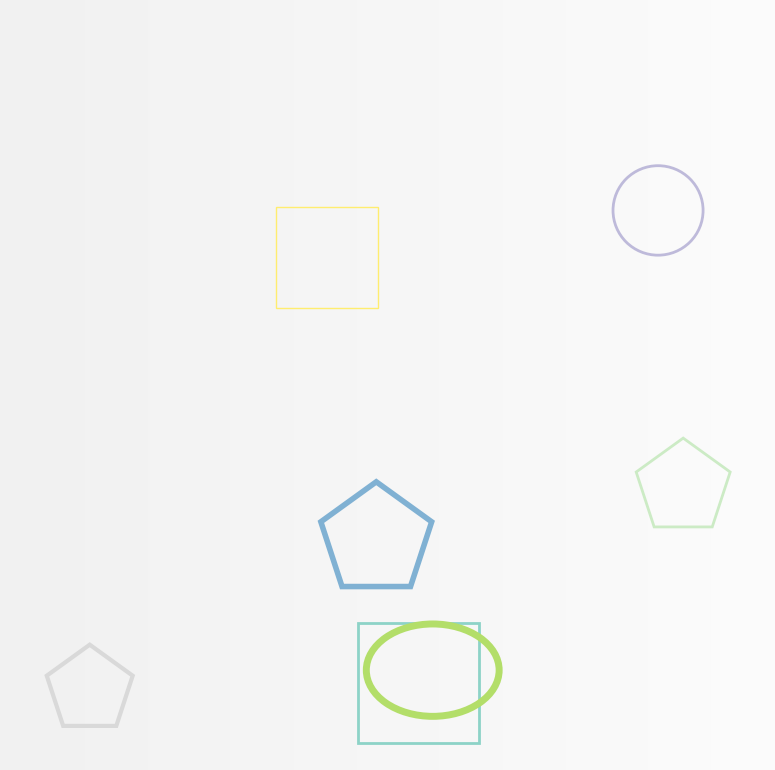[{"shape": "square", "thickness": 1, "radius": 0.39, "center": [0.54, 0.113]}, {"shape": "circle", "thickness": 1, "radius": 0.29, "center": [0.849, 0.727]}, {"shape": "pentagon", "thickness": 2, "radius": 0.38, "center": [0.486, 0.299]}, {"shape": "oval", "thickness": 2.5, "radius": 0.43, "center": [0.558, 0.13]}, {"shape": "pentagon", "thickness": 1.5, "radius": 0.29, "center": [0.116, 0.104]}, {"shape": "pentagon", "thickness": 1, "radius": 0.32, "center": [0.882, 0.367]}, {"shape": "square", "thickness": 0.5, "radius": 0.33, "center": [0.422, 0.666]}]